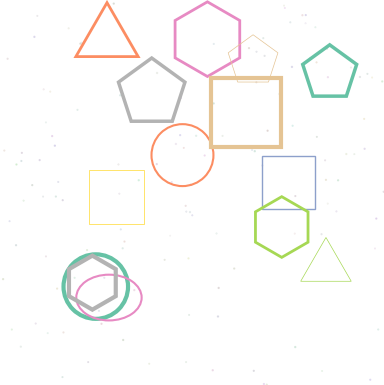[{"shape": "pentagon", "thickness": 2.5, "radius": 0.37, "center": [0.856, 0.81]}, {"shape": "circle", "thickness": 3, "radius": 0.42, "center": [0.249, 0.256]}, {"shape": "triangle", "thickness": 2, "radius": 0.47, "center": [0.278, 0.9]}, {"shape": "circle", "thickness": 1.5, "radius": 0.4, "center": [0.474, 0.597]}, {"shape": "square", "thickness": 1, "radius": 0.34, "center": [0.75, 0.526]}, {"shape": "hexagon", "thickness": 2, "radius": 0.48, "center": [0.539, 0.898]}, {"shape": "oval", "thickness": 1.5, "radius": 0.42, "center": [0.283, 0.227]}, {"shape": "hexagon", "thickness": 2, "radius": 0.39, "center": [0.732, 0.41]}, {"shape": "triangle", "thickness": 0.5, "radius": 0.38, "center": [0.847, 0.307]}, {"shape": "square", "thickness": 0.5, "radius": 0.36, "center": [0.302, 0.488]}, {"shape": "square", "thickness": 3, "radius": 0.45, "center": [0.64, 0.708]}, {"shape": "pentagon", "thickness": 0.5, "radius": 0.34, "center": [0.657, 0.842]}, {"shape": "pentagon", "thickness": 2.5, "radius": 0.45, "center": [0.394, 0.759]}, {"shape": "hexagon", "thickness": 3, "radius": 0.35, "center": [0.24, 0.266]}]